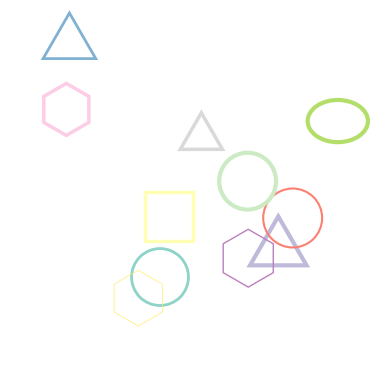[{"shape": "circle", "thickness": 2, "radius": 0.37, "center": [0.416, 0.28]}, {"shape": "square", "thickness": 2.5, "radius": 0.31, "center": [0.439, 0.438]}, {"shape": "triangle", "thickness": 3, "radius": 0.42, "center": [0.723, 0.353]}, {"shape": "circle", "thickness": 1.5, "radius": 0.38, "center": [0.76, 0.434]}, {"shape": "triangle", "thickness": 2, "radius": 0.39, "center": [0.18, 0.887]}, {"shape": "oval", "thickness": 3, "radius": 0.39, "center": [0.877, 0.686]}, {"shape": "hexagon", "thickness": 2.5, "radius": 0.34, "center": [0.172, 0.716]}, {"shape": "triangle", "thickness": 2.5, "radius": 0.32, "center": [0.523, 0.644]}, {"shape": "hexagon", "thickness": 1, "radius": 0.38, "center": [0.645, 0.329]}, {"shape": "circle", "thickness": 3, "radius": 0.37, "center": [0.643, 0.53]}, {"shape": "hexagon", "thickness": 0.5, "radius": 0.36, "center": [0.359, 0.226]}]